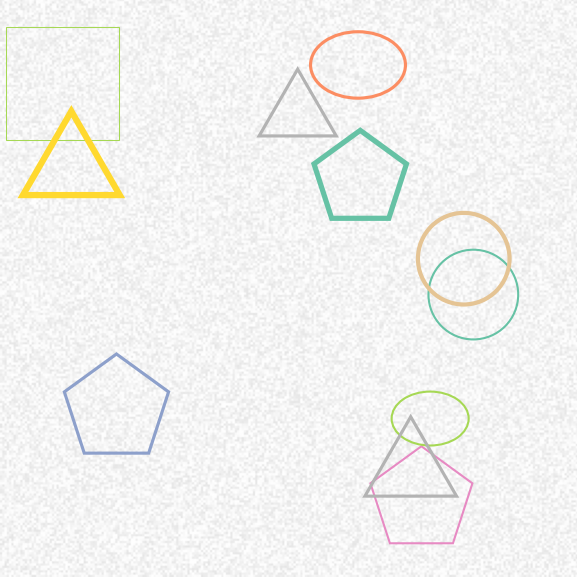[{"shape": "pentagon", "thickness": 2.5, "radius": 0.42, "center": [0.624, 0.689]}, {"shape": "circle", "thickness": 1, "radius": 0.39, "center": [0.82, 0.489]}, {"shape": "oval", "thickness": 1.5, "radius": 0.41, "center": [0.62, 0.887]}, {"shape": "pentagon", "thickness": 1.5, "radius": 0.47, "center": [0.202, 0.291]}, {"shape": "pentagon", "thickness": 1, "radius": 0.46, "center": [0.73, 0.134]}, {"shape": "square", "thickness": 0.5, "radius": 0.49, "center": [0.109, 0.855]}, {"shape": "oval", "thickness": 1, "radius": 0.33, "center": [0.745, 0.274]}, {"shape": "triangle", "thickness": 3, "radius": 0.48, "center": [0.124, 0.71]}, {"shape": "circle", "thickness": 2, "radius": 0.4, "center": [0.803, 0.551]}, {"shape": "triangle", "thickness": 1.5, "radius": 0.46, "center": [0.711, 0.186]}, {"shape": "triangle", "thickness": 1.5, "radius": 0.39, "center": [0.515, 0.802]}]